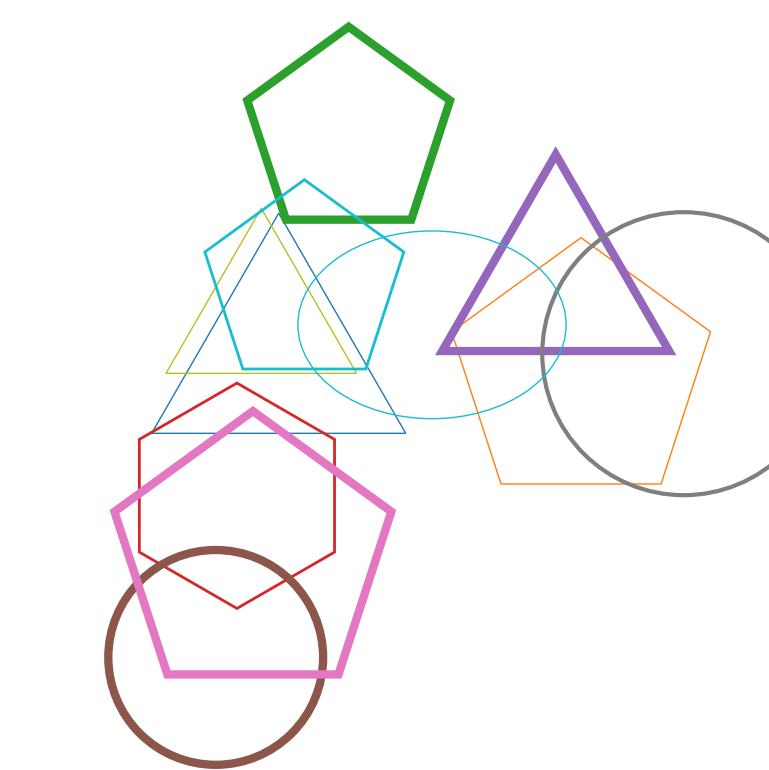[{"shape": "triangle", "thickness": 0.5, "radius": 0.95, "center": [0.362, 0.533]}, {"shape": "pentagon", "thickness": 0.5, "radius": 0.88, "center": [0.755, 0.514]}, {"shape": "pentagon", "thickness": 3, "radius": 0.69, "center": [0.453, 0.827]}, {"shape": "hexagon", "thickness": 1, "radius": 0.73, "center": [0.308, 0.356]}, {"shape": "triangle", "thickness": 3, "radius": 0.85, "center": [0.722, 0.629]}, {"shape": "circle", "thickness": 3, "radius": 0.7, "center": [0.28, 0.146]}, {"shape": "pentagon", "thickness": 3, "radius": 0.95, "center": [0.328, 0.277]}, {"shape": "circle", "thickness": 1.5, "radius": 0.92, "center": [0.888, 0.541]}, {"shape": "triangle", "thickness": 0.5, "radius": 0.71, "center": [0.339, 0.587]}, {"shape": "pentagon", "thickness": 1, "radius": 0.68, "center": [0.395, 0.631]}, {"shape": "oval", "thickness": 0.5, "radius": 0.87, "center": [0.561, 0.578]}]